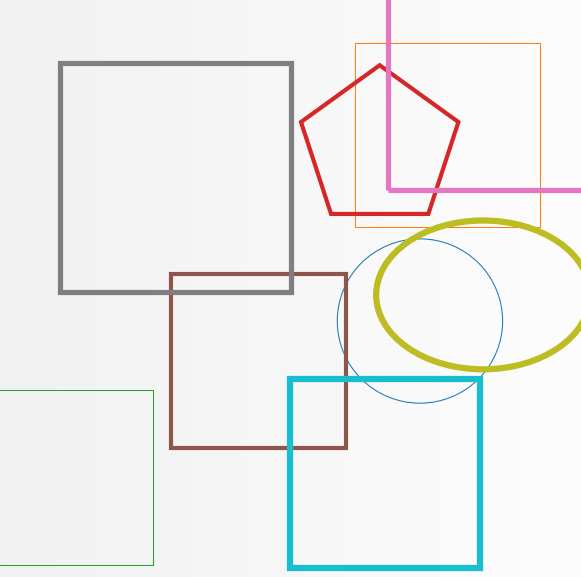[{"shape": "circle", "thickness": 0.5, "radius": 0.71, "center": [0.722, 0.443]}, {"shape": "square", "thickness": 0.5, "radius": 0.8, "center": [0.77, 0.766]}, {"shape": "square", "thickness": 0.5, "radius": 0.76, "center": [0.112, 0.172]}, {"shape": "pentagon", "thickness": 2, "radius": 0.71, "center": [0.653, 0.744]}, {"shape": "square", "thickness": 2, "radius": 0.75, "center": [0.445, 0.374]}, {"shape": "square", "thickness": 2.5, "radius": 0.96, "center": [0.86, 0.863]}, {"shape": "square", "thickness": 2.5, "radius": 0.99, "center": [0.302, 0.691]}, {"shape": "oval", "thickness": 3, "radius": 0.92, "center": [0.831, 0.488]}, {"shape": "square", "thickness": 3, "radius": 0.82, "center": [0.662, 0.18]}]